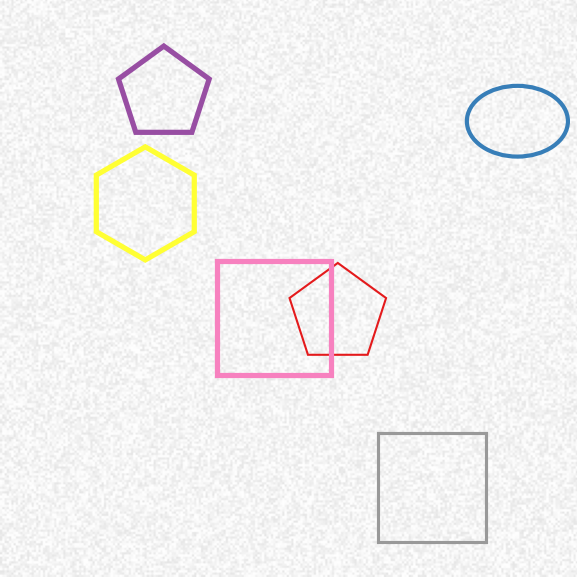[{"shape": "pentagon", "thickness": 1, "radius": 0.44, "center": [0.585, 0.456]}, {"shape": "oval", "thickness": 2, "radius": 0.44, "center": [0.896, 0.789]}, {"shape": "pentagon", "thickness": 2.5, "radius": 0.41, "center": [0.284, 0.837]}, {"shape": "hexagon", "thickness": 2.5, "radius": 0.49, "center": [0.252, 0.647]}, {"shape": "square", "thickness": 2.5, "radius": 0.49, "center": [0.474, 0.448]}, {"shape": "square", "thickness": 1.5, "radius": 0.47, "center": [0.748, 0.155]}]